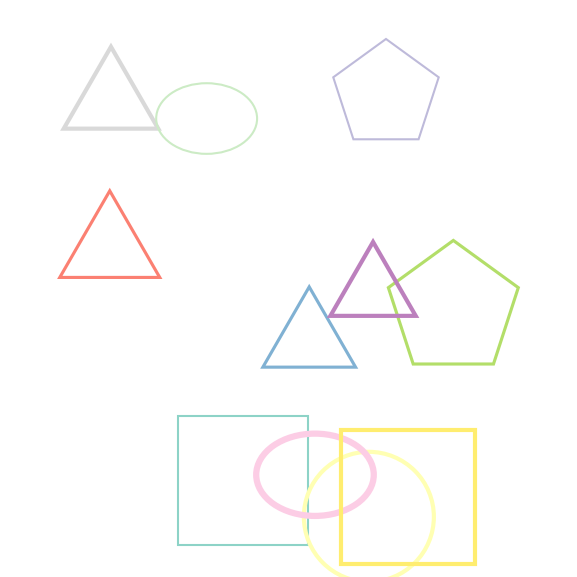[{"shape": "square", "thickness": 1, "radius": 0.56, "center": [0.42, 0.167]}, {"shape": "circle", "thickness": 2, "radius": 0.56, "center": [0.639, 0.104]}, {"shape": "pentagon", "thickness": 1, "radius": 0.48, "center": [0.668, 0.836]}, {"shape": "triangle", "thickness": 1.5, "radius": 0.5, "center": [0.19, 0.569]}, {"shape": "triangle", "thickness": 1.5, "radius": 0.46, "center": [0.535, 0.41]}, {"shape": "pentagon", "thickness": 1.5, "radius": 0.59, "center": [0.785, 0.465]}, {"shape": "oval", "thickness": 3, "radius": 0.51, "center": [0.545, 0.177]}, {"shape": "triangle", "thickness": 2, "radius": 0.47, "center": [0.192, 0.824]}, {"shape": "triangle", "thickness": 2, "radius": 0.43, "center": [0.646, 0.495]}, {"shape": "oval", "thickness": 1, "radius": 0.44, "center": [0.358, 0.794]}, {"shape": "square", "thickness": 2, "radius": 0.58, "center": [0.706, 0.139]}]